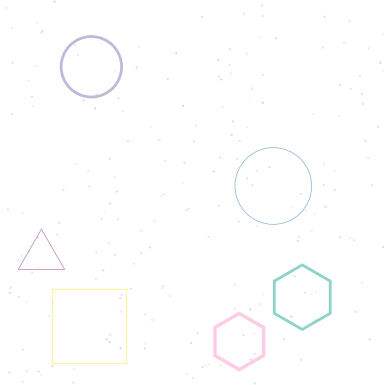[{"shape": "hexagon", "thickness": 2, "radius": 0.42, "center": [0.785, 0.228]}, {"shape": "circle", "thickness": 2, "radius": 0.39, "center": [0.237, 0.827]}, {"shape": "circle", "thickness": 0.5, "radius": 0.5, "center": [0.71, 0.517]}, {"shape": "hexagon", "thickness": 2.5, "radius": 0.36, "center": [0.622, 0.113]}, {"shape": "triangle", "thickness": 0.5, "radius": 0.35, "center": [0.108, 0.335]}, {"shape": "square", "thickness": 0.5, "radius": 0.48, "center": [0.231, 0.152]}]